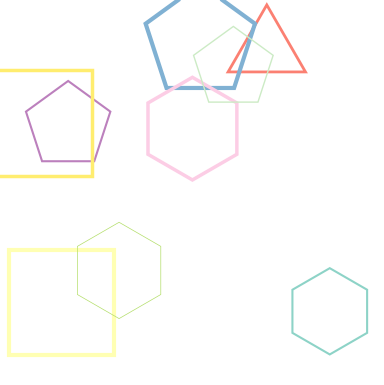[{"shape": "hexagon", "thickness": 1.5, "radius": 0.56, "center": [0.857, 0.191]}, {"shape": "square", "thickness": 3, "radius": 0.69, "center": [0.16, 0.215]}, {"shape": "triangle", "thickness": 2, "radius": 0.58, "center": [0.693, 0.871]}, {"shape": "pentagon", "thickness": 3, "radius": 0.75, "center": [0.52, 0.892]}, {"shape": "hexagon", "thickness": 0.5, "radius": 0.63, "center": [0.309, 0.298]}, {"shape": "hexagon", "thickness": 2.5, "radius": 0.67, "center": [0.5, 0.666]}, {"shape": "pentagon", "thickness": 1.5, "radius": 0.58, "center": [0.177, 0.674]}, {"shape": "pentagon", "thickness": 1, "radius": 0.54, "center": [0.606, 0.823]}, {"shape": "square", "thickness": 2.5, "radius": 0.68, "center": [0.101, 0.68]}]